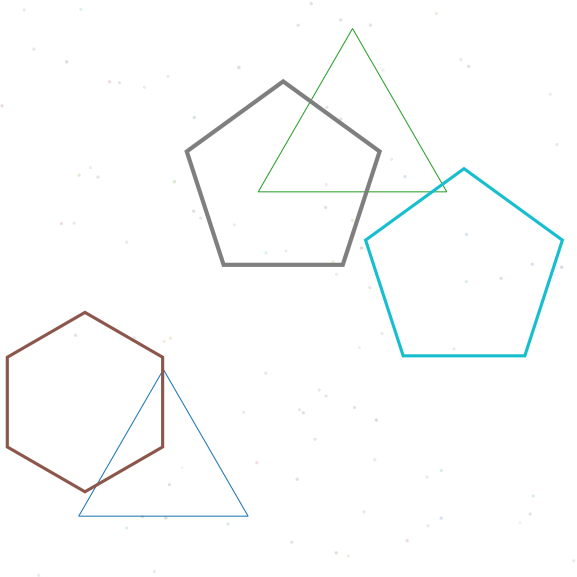[{"shape": "triangle", "thickness": 0.5, "radius": 0.85, "center": [0.283, 0.19]}, {"shape": "triangle", "thickness": 0.5, "radius": 0.94, "center": [0.61, 0.761]}, {"shape": "hexagon", "thickness": 1.5, "radius": 0.78, "center": [0.147, 0.303]}, {"shape": "pentagon", "thickness": 2, "radius": 0.88, "center": [0.49, 0.683]}, {"shape": "pentagon", "thickness": 1.5, "radius": 0.9, "center": [0.803, 0.528]}]